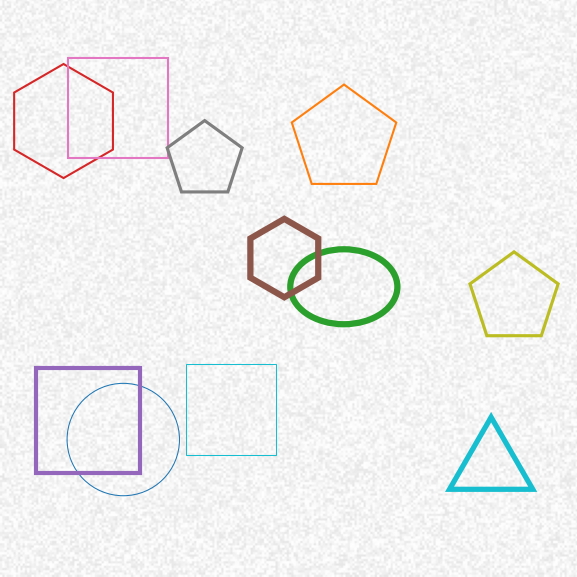[{"shape": "circle", "thickness": 0.5, "radius": 0.49, "center": [0.213, 0.238]}, {"shape": "pentagon", "thickness": 1, "radius": 0.48, "center": [0.596, 0.758]}, {"shape": "oval", "thickness": 3, "radius": 0.46, "center": [0.595, 0.503]}, {"shape": "hexagon", "thickness": 1, "radius": 0.49, "center": [0.11, 0.79]}, {"shape": "square", "thickness": 2, "radius": 0.45, "center": [0.152, 0.271]}, {"shape": "hexagon", "thickness": 3, "radius": 0.34, "center": [0.492, 0.552]}, {"shape": "square", "thickness": 1, "radius": 0.44, "center": [0.204, 0.812]}, {"shape": "pentagon", "thickness": 1.5, "radius": 0.34, "center": [0.354, 0.722]}, {"shape": "pentagon", "thickness": 1.5, "radius": 0.4, "center": [0.89, 0.483]}, {"shape": "triangle", "thickness": 2.5, "radius": 0.42, "center": [0.85, 0.193]}, {"shape": "square", "thickness": 0.5, "radius": 0.39, "center": [0.4, 0.29]}]